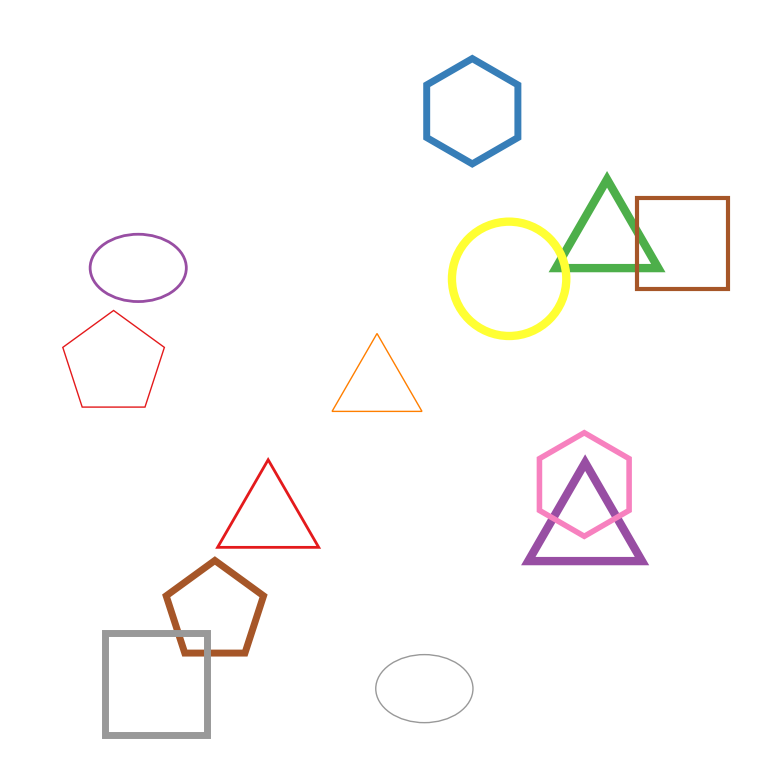[{"shape": "pentagon", "thickness": 0.5, "radius": 0.35, "center": [0.148, 0.527]}, {"shape": "triangle", "thickness": 1, "radius": 0.38, "center": [0.348, 0.327]}, {"shape": "hexagon", "thickness": 2.5, "radius": 0.34, "center": [0.613, 0.856]}, {"shape": "triangle", "thickness": 3, "radius": 0.38, "center": [0.788, 0.69]}, {"shape": "triangle", "thickness": 3, "radius": 0.43, "center": [0.76, 0.314]}, {"shape": "oval", "thickness": 1, "radius": 0.31, "center": [0.18, 0.652]}, {"shape": "triangle", "thickness": 0.5, "radius": 0.34, "center": [0.49, 0.499]}, {"shape": "circle", "thickness": 3, "radius": 0.37, "center": [0.661, 0.638]}, {"shape": "pentagon", "thickness": 2.5, "radius": 0.33, "center": [0.279, 0.206]}, {"shape": "square", "thickness": 1.5, "radius": 0.3, "center": [0.886, 0.684]}, {"shape": "hexagon", "thickness": 2, "radius": 0.34, "center": [0.759, 0.371]}, {"shape": "square", "thickness": 2.5, "radius": 0.33, "center": [0.203, 0.111]}, {"shape": "oval", "thickness": 0.5, "radius": 0.32, "center": [0.551, 0.106]}]